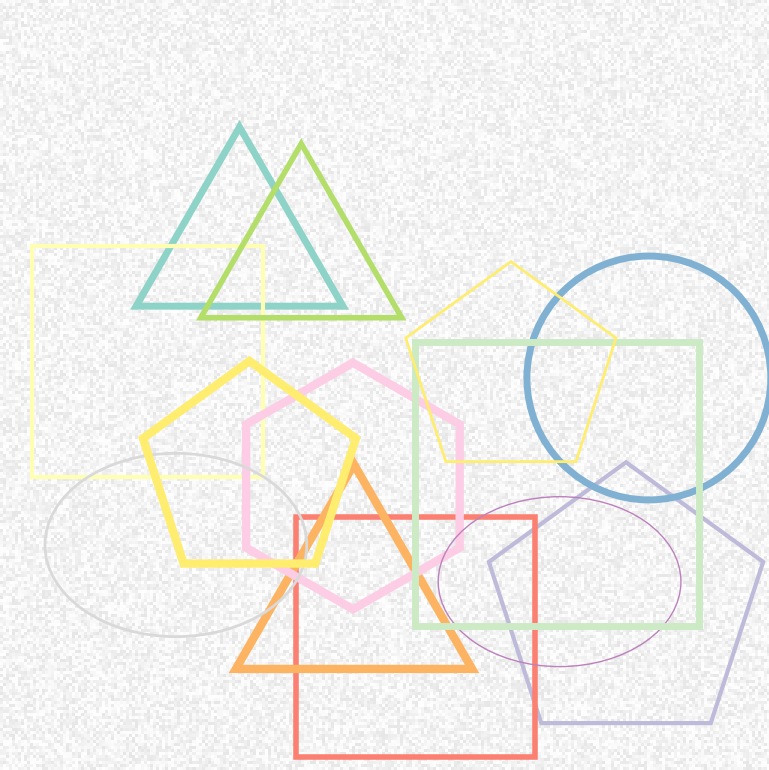[{"shape": "triangle", "thickness": 2.5, "radius": 0.78, "center": [0.311, 0.68]}, {"shape": "square", "thickness": 1.5, "radius": 0.75, "center": [0.192, 0.531]}, {"shape": "pentagon", "thickness": 1.5, "radius": 0.94, "center": [0.813, 0.212]}, {"shape": "square", "thickness": 2, "radius": 0.78, "center": [0.54, 0.172]}, {"shape": "circle", "thickness": 2.5, "radius": 0.79, "center": [0.843, 0.509]}, {"shape": "triangle", "thickness": 3, "radius": 0.89, "center": [0.46, 0.22]}, {"shape": "triangle", "thickness": 2, "radius": 0.75, "center": [0.391, 0.663]}, {"shape": "hexagon", "thickness": 3, "radius": 0.8, "center": [0.458, 0.369]}, {"shape": "oval", "thickness": 1, "radius": 0.85, "center": [0.228, 0.292]}, {"shape": "oval", "thickness": 0.5, "radius": 0.79, "center": [0.727, 0.245]}, {"shape": "square", "thickness": 2.5, "radius": 0.92, "center": [0.723, 0.372]}, {"shape": "pentagon", "thickness": 3, "radius": 0.73, "center": [0.324, 0.386]}, {"shape": "pentagon", "thickness": 1, "radius": 0.72, "center": [0.663, 0.517]}]